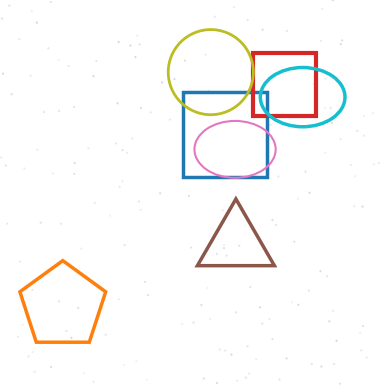[{"shape": "square", "thickness": 2.5, "radius": 0.55, "center": [0.584, 0.651]}, {"shape": "pentagon", "thickness": 2.5, "radius": 0.59, "center": [0.163, 0.206]}, {"shape": "square", "thickness": 3, "radius": 0.41, "center": [0.738, 0.781]}, {"shape": "triangle", "thickness": 2.5, "radius": 0.58, "center": [0.613, 0.368]}, {"shape": "oval", "thickness": 1.5, "radius": 0.53, "center": [0.611, 0.612]}, {"shape": "circle", "thickness": 2, "radius": 0.55, "center": [0.548, 0.813]}, {"shape": "oval", "thickness": 2.5, "radius": 0.55, "center": [0.786, 0.748]}]